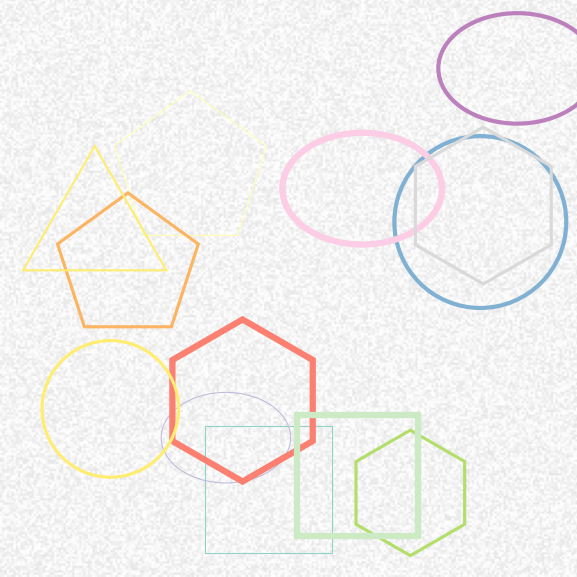[{"shape": "square", "thickness": 0.5, "radius": 0.55, "center": [0.465, 0.152]}, {"shape": "pentagon", "thickness": 0.5, "radius": 0.69, "center": [0.33, 0.704]}, {"shape": "oval", "thickness": 0.5, "radius": 0.56, "center": [0.391, 0.241]}, {"shape": "hexagon", "thickness": 3, "radius": 0.7, "center": [0.42, 0.306]}, {"shape": "circle", "thickness": 2, "radius": 0.74, "center": [0.832, 0.615]}, {"shape": "pentagon", "thickness": 1.5, "radius": 0.64, "center": [0.221, 0.537]}, {"shape": "hexagon", "thickness": 1.5, "radius": 0.54, "center": [0.711, 0.146]}, {"shape": "oval", "thickness": 3, "radius": 0.69, "center": [0.627, 0.672]}, {"shape": "hexagon", "thickness": 1.5, "radius": 0.68, "center": [0.837, 0.643]}, {"shape": "oval", "thickness": 2, "radius": 0.68, "center": [0.896, 0.881]}, {"shape": "square", "thickness": 3, "radius": 0.53, "center": [0.619, 0.176]}, {"shape": "circle", "thickness": 1.5, "radius": 0.59, "center": [0.191, 0.291]}, {"shape": "triangle", "thickness": 1, "radius": 0.72, "center": [0.164, 0.603]}]